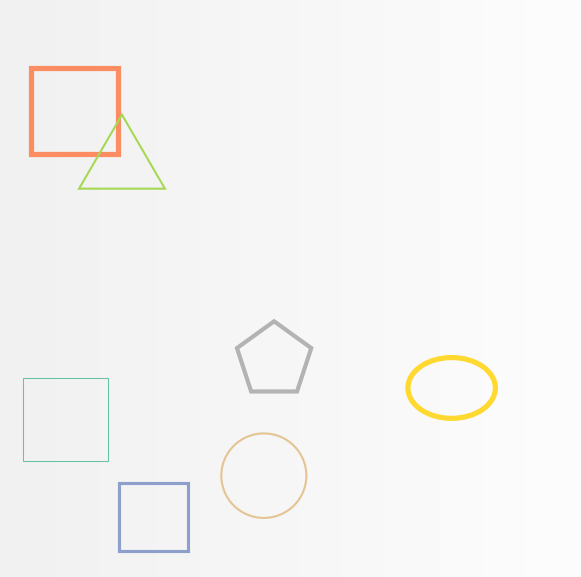[{"shape": "square", "thickness": 0.5, "radius": 0.36, "center": [0.113, 0.273]}, {"shape": "square", "thickness": 2.5, "radius": 0.38, "center": [0.128, 0.807]}, {"shape": "square", "thickness": 1.5, "radius": 0.3, "center": [0.263, 0.104]}, {"shape": "triangle", "thickness": 1, "radius": 0.43, "center": [0.21, 0.715]}, {"shape": "oval", "thickness": 2.5, "radius": 0.38, "center": [0.777, 0.327]}, {"shape": "circle", "thickness": 1, "radius": 0.37, "center": [0.454, 0.175]}, {"shape": "pentagon", "thickness": 2, "radius": 0.34, "center": [0.472, 0.376]}]